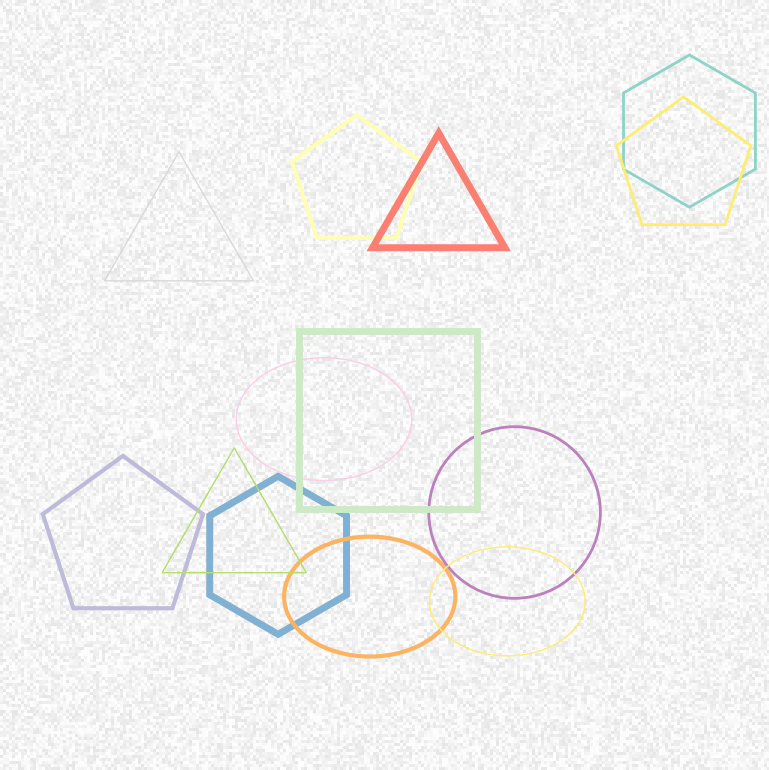[{"shape": "hexagon", "thickness": 1, "radius": 0.49, "center": [0.895, 0.83]}, {"shape": "pentagon", "thickness": 1.5, "radius": 0.44, "center": [0.463, 0.763]}, {"shape": "pentagon", "thickness": 1.5, "radius": 0.55, "center": [0.16, 0.299]}, {"shape": "triangle", "thickness": 2.5, "radius": 0.5, "center": [0.57, 0.728]}, {"shape": "hexagon", "thickness": 2.5, "radius": 0.51, "center": [0.361, 0.279]}, {"shape": "oval", "thickness": 1.5, "radius": 0.56, "center": [0.48, 0.225]}, {"shape": "triangle", "thickness": 0.5, "radius": 0.54, "center": [0.304, 0.31]}, {"shape": "oval", "thickness": 0.5, "radius": 0.57, "center": [0.421, 0.456]}, {"shape": "triangle", "thickness": 0.5, "radius": 0.56, "center": [0.233, 0.691]}, {"shape": "circle", "thickness": 1, "radius": 0.56, "center": [0.668, 0.334]}, {"shape": "square", "thickness": 2.5, "radius": 0.58, "center": [0.504, 0.454]}, {"shape": "pentagon", "thickness": 1, "radius": 0.46, "center": [0.888, 0.782]}, {"shape": "oval", "thickness": 0.5, "radius": 0.51, "center": [0.659, 0.219]}]